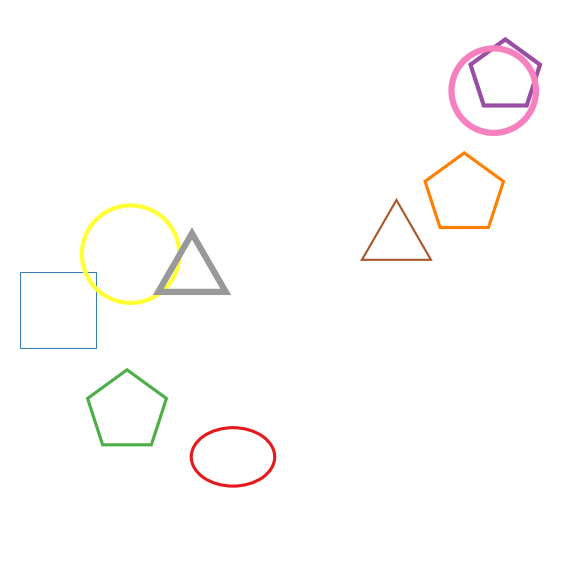[{"shape": "oval", "thickness": 1.5, "radius": 0.36, "center": [0.403, 0.208]}, {"shape": "square", "thickness": 0.5, "radius": 0.33, "center": [0.1, 0.463]}, {"shape": "pentagon", "thickness": 1.5, "radius": 0.36, "center": [0.22, 0.287]}, {"shape": "pentagon", "thickness": 2, "radius": 0.32, "center": [0.875, 0.868]}, {"shape": "pentagon", "thickness": 1.5, "radius": 0.36, "center": [0.804, 0.663]}, {"shape": "circle", "thickness": 2, "radius": 0.42, "center": [0.226, 0.559]}, {"shape": "triangle", "thickness": 1, "radius": 0.35, "center": [0.686, 0.584]}, {"shape": "circle", "thickness": 3, "radius": 0.37, "center": [0.855, 0.842]}, {"shape": "triangle", "thickness": 3, "radius": 0.34, "center": [0.332, 0.527]}]